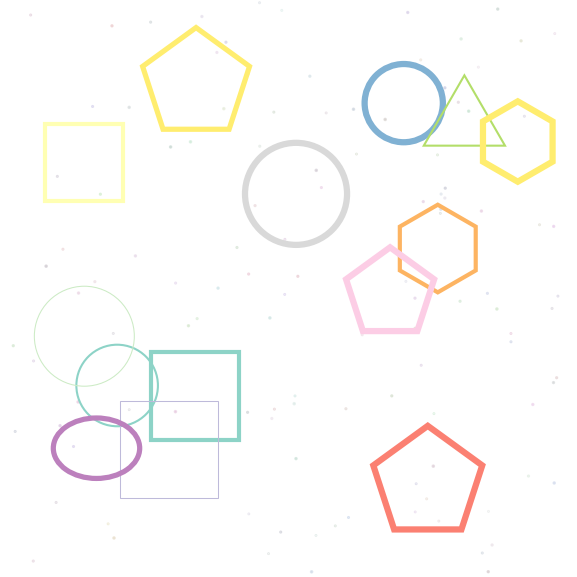[{"shape": "square", "thickness": 2, "radius": 0.38, "center": [0.338, 0.313]}, {"shape": "circle", "thickness": 1, "radius": 0.35, "center": [0.203, 0.332]}, {"shape": "square", "thickness": 2, "radius": 0.34, "center": [0.146, 0.718]}, {"shape": "square", "thickness": 0.5, "radius": 0.42, "center": [0.292, 0.221]}, {"shape": "pentagon", "thickness": 3, "radius": 0.5, "center": [0.741, 0.163]}, {"shape": "circle", "thickness": 3, "radius": 0.34, "center": [0.699, 0.821]}, {"shape": "hexagon", "thickness": 2, "radius": 0.38, "center": [0.758, 0.569]}, {"shape": "triangle", "thickness": 1, "radius": 0.41, "center": [0.804, 0.788]}, {"shape": "pentagon", "thickness": 3, "radius": 0.4, "center": [0.676, 0.491]}, {"shape": "circle", "thickness": 3, "radius": 0.44, "center": [0.513, 0.663]}, {"shape": "oval", "thickness": 2.5, "radius": 0.37, "center": [0.167, 0.223]}, {"shape": "circle", "thickness": 0.5, "radius": 0.43, "center": [0.146, 0.417]}, {"shape": "hexagon", "thickness": 3, "radius": 0.35, "center": [0.897, 0.754]}, {"shape": "pentagon", "thickness": 2.5, "radius": 0.49, "center": [0.339, 0.854]}]